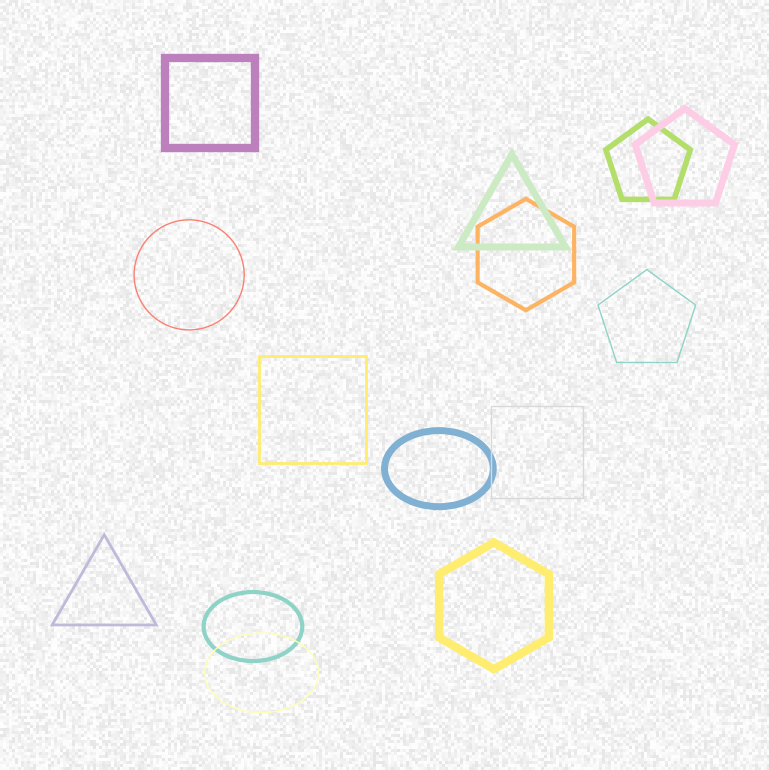[{"shape": "pentagon", "thickness": 0.5, "radius": 0.33, "center": [0.84, 0.583]}, {"shape": "oval", "thickness": 1.5, "radius": 0.32, "center": [0.328, 0.186]}, {"shape": "oval", "thickness": 0.5, "radius": 0.37, "center": [0.34, 0.126]}, {"shape": "triangle", "thickness": 1, "radius": 0.39, "center": [0.135, 0.227]}, {"shape": "circle", "thickness": 0.5, "radius": 0.36, "center": [0.246, 0.643]}, {"shape": "oval", "thickness": 2.5, "radius": 0.35, "center": [0.57, 0.391]}, {"shape": "hexagon", "thickness": 1.5, "radius": 0.36, "center": [0.683, 0.669]}, {"shape": "pentagon", "thickness": 2, "radius": 0.29, "center": [0.842, 0.788]}, {"shape": "pentagon", "thickness": 2.5, "radius": 0.34, "center": [0.889, 0.791]}, {"shape": "square", "thickness": 0.5, "radius": 0.3, "center": [0.697, 0.413]}, {"shape": "square", "thickness": 3, "radius": 0.29, "center": [0.273, 0.866]}, {"shape": "triangle", "thickness": 2.5, "radius": 0.4, "center": [0.665, 0.719]}, {"shape": "hexagon", "thickness": 3, "radius": 0.41, "center": [0.641, 0.213]}, {"shape": "square", "thickness": 1, "radius": 0.35, "center": [0.406, 0.469]}]